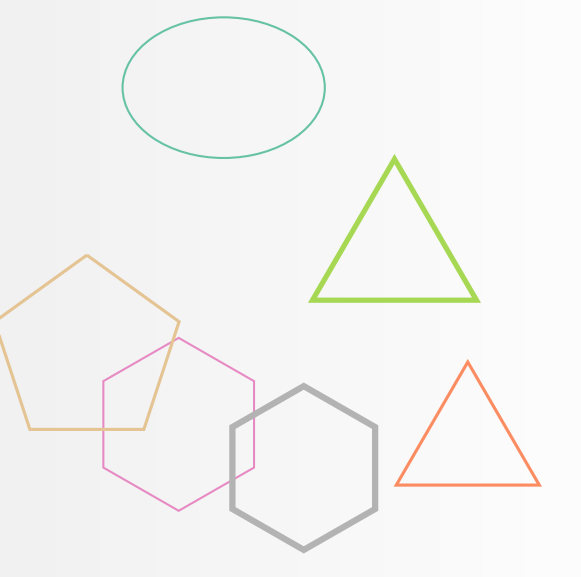[{"shape": "oval", "thickness": 1, "radius": 0.87, "center": [0.385, 0.847]}, {"shape": "triangle", "thickness": 1.5, "radius": 0.71, "center": [0.805, 0.23]}, {"shape": "hexagon", "thickness": 1, "radius": 0.75, "center": [0.307, 0.264]}, {"shape": "triangle", "thickness": 2.5, "radius": 0.81, "center": [0.679, 0.561]}, {"shape": "pentagon", "thickness": 1.5, "radius": 0.83, "center": [0.149, 0.391]}, {"shape": "hexagon", "thickness": 3, "radius": 0.71, "center": [0.523, 0.189]}]